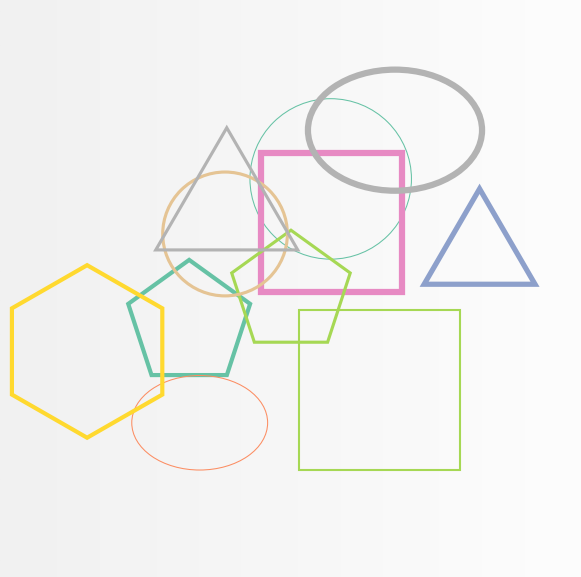[{"shape": "pentagon", "thickness": 2, "radius": 0.55, "center": [0.325, 0.439]}, {"shape": "circle", "thickness": 0.5, "radius": 0.69, "center": [0.569, 0.689]}, {"shape": "oval", "thickness": 0.5, "radius": 0.58, "center": [0.344, 0.267]}, {"shape": "triangle", "thickness": 2.5, "radius": 0.55, "center": [0.825, 0.562]}, {"shape": "square", "thickness": 3, "radius": 0.6, "center": [0.571, 0.614]}, {"shape": "pentagon", "thickness": 1.5, "radius": 0.54, "center": [0.501, 0.493]}, {"shape": "square", "thickness": 1, "radius": 0.69, "center": [0.653, 0.323]}, {"shape": "hexagon", "thickness": 2, "radius": 0.75, "center": [0.15, 0.391]}, {"shape": "circle", "thickness": 1.5, "radius": 0.54, "center": [0.387, 0.594]}, {"shape": "oval", "thickness": 3, "radius": 0.75, "center": [0.68, 0.774]}, {"shape": "triangle", "thickness": 1.5, "radius": 0.71, "center": [0.39, 0.637]}]